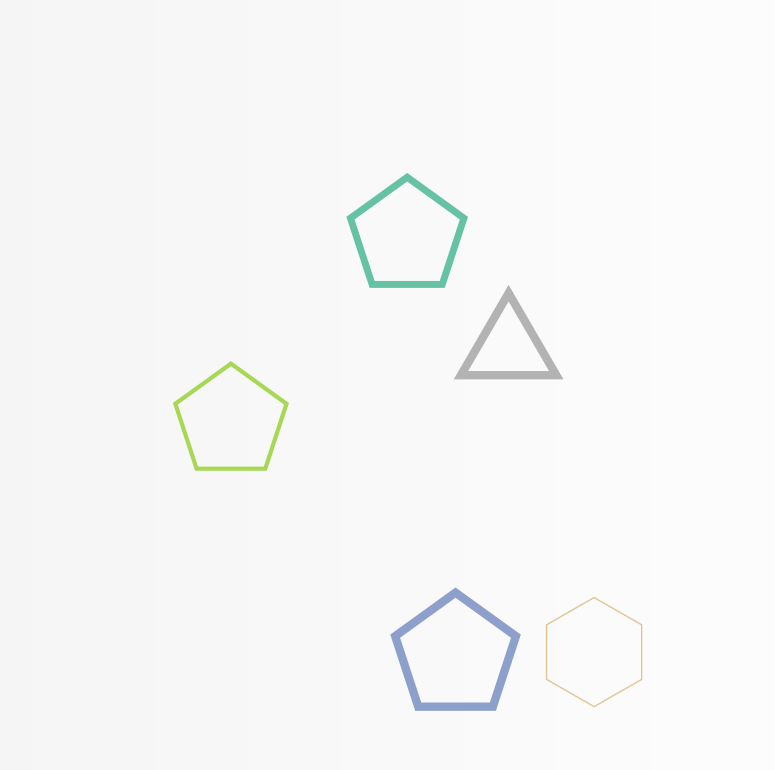[{"shape": "pentagon", "thickness": 2.5, "radius": 0.38, "center": [0.525, 0.693]}, {"shape": "pentagon", "thickness": 3, "radius": 0.41, "center": [0.588, 0.148]}, {"shape": "pentagon", "thickness": 1.5, "radius": 0.38, "center": [0.298, 0.452]}, {"shape": "hexagon", "thickness": 0.5, "radius": 0.35, "center": [0.767, 0.153]}, {"shape": "triangle", "thickness": 3, "radius": 0.36, "center": [0.656, 0.548]}]